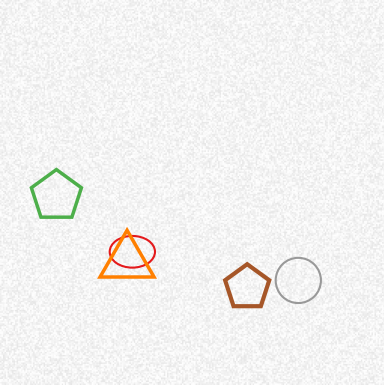[{"shape": "oval", "thickness": 1.5, "radius": 0.29, "center": [0.344, 0.346]}, {"shape": "pentagon", "thickness": 2.5, "radius": 0.34, "center": [0.147, 0.491]}, {"shape": "triangle", "thickness": 2.5, "radius": 0.4, "center": [0.33, 0.321]}, {"shape": "pentagon", "thickness": 3, "radius": 0.3, "center": [0.642, 0.253]}, {"shape": "circle", "thickness": 1.5, "radius": 0.29, "center": [0.775, 0.272]}]